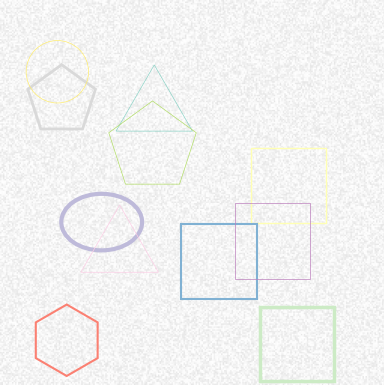[{"shape": "triangle", "thickness": 0.5, "radius": 0.57, "center": [0.401, 0.717]}, {"shape": "square", "thickness": 1, "radius": 0.49, "center": [0.749, 0.519]}, {"shape": "oval", "thickness": 3, "radius": 0.52, "center": [0.264, 0.423]}, {"shape": "hexagon", "thickness": 1.5, "radius": 0.46, "center": [0.173, 0.116]}, {"shape": "square", "thickness": 1.5, "radius": 0.49, "center": [0.569, 0.321]}, {"shape": "pentagon", "thickness": 0.5, "radius": 0.6, "center": [0.396, 0.618]}, {"shape": "triangle", "thickness": 0.5, "radius": 0.58, "center": [0.311, 0.351]}, {"shape": "pentagon", "thickness": 2, "radius": 0.46, "center": [0.16, 0.74]}, {"shape": "square", "thickness": 0.5, "radius": 0.49, "center": [0.708, 0.375]}, {"shape": "square", "thickness": 2.5, "radius": 0.48, "center": [0.771, 0.106]}, {"shape": "circle", "thickness": 0.5, "radius": 0.41, "center": [0.149, 0.814]}]